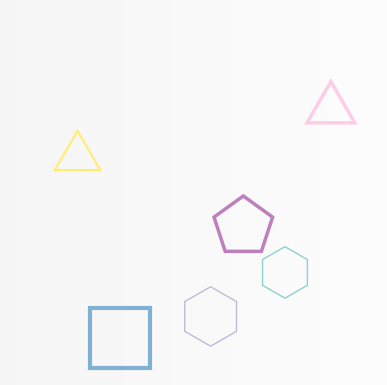[{"shape": "hexagon", "thickness": 1, "radius": 0.33, "center": [0.735, 0.292]}, {"shape": "hexagon", "thickness": 1, "radius": 0.39, "center": [0.543, 0.178]}, {"shape": "square", "thickness": 3, "radius": 0.39, "center": [0.311, 0.122]}, {"shape": "triangle", "thickness": 2.5, "radius": 0.36, "center": [0.854, 0.717]}, {"shape": "pentagon", "thickness": 2.5, "radius": 0.4, "center": [0.628, 0.411]}, {"shape": "triangle", "thickness": 1.5, "radius": 0.34, "center": [0.2, 0.592]}]